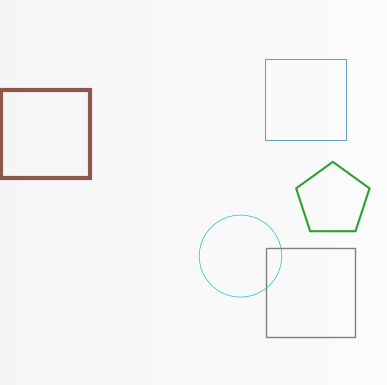[{"shape": "square", "thickness": 0.5, "radius": 0.53, "center": [0.788, 0.741]}, {"shape": "pentagon", "thickness": 1.5, "radius": 0.5, "center": [0.859, 0.48]}, {"shape": "square", "thickness": 3, "radius": 0.57, "center": [0.117, 0.651]}, {"shape": "square", "thickness": 1, "radius": 0.58, "center": [0.802, 0.241]}, {"shape": "circle", "thickness": 0.5, "radius": 0.53, "center": [0.621, 0.335]}]